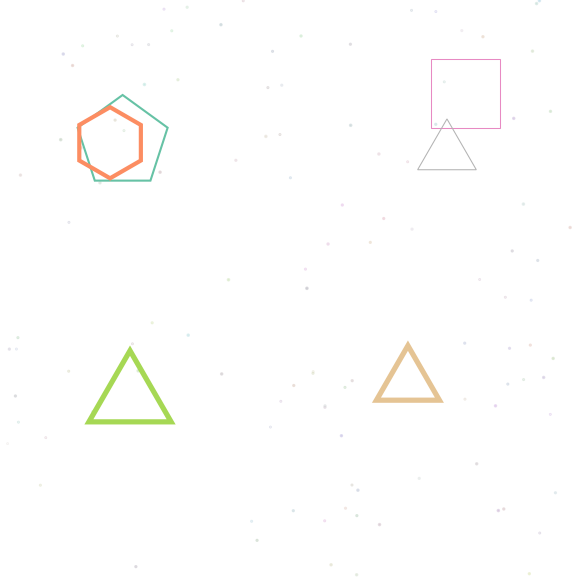[{"shape": "pentagon", "thickness": 1, "radius": 0.41, "center": [0.212, 0.753]}, {"shape": "hexagon", "thickness": 2, "radius": 0.31, "center": [0.191, 0.752]}, {"shape": "square", "thickness": 0.5, "radius": 0.3, "center": [0.806, 0.836]}, {"shape": "triangle", "thickness": 2.5, "radius": 0.41, "center": [0.225, 0.31]}, {"shape": "triangle", "thickness": 2.5, "radius": 0.31, "center": [0.706, 0.338]}, {"shape": "triangle", "thickness": 0.5, "radius": 0.29, "center": [0.774, 0.735]}]